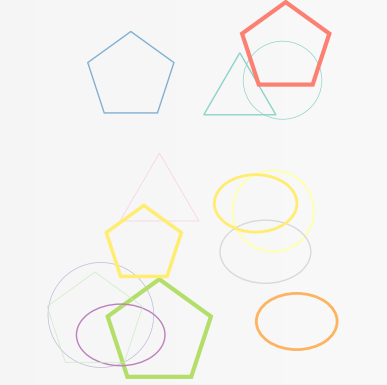[{"shape": "triangle", "thickness": 1, "radius": 0.54, "center": [0.619, 0.756]}, {"shape": "circle", "thickness": 0.5, "radius": 0.51, "center": [0.729, 0.792]}, {"shape": "circle", "thickness": 1.5, "radius": 0.53, "center": [0.705, 0.452]}, {"shape": "circle", "thickness": 0.5, "radius": 0.68, "center": [0.26, 0.182]}, {"shape": "pentagon", "thickness": 3, "radius": 0.59, "center": [0.737, 0.876]}, {"shape": "pentagon", "thickness": 1, "radius": 0.58, "center": [0.338, 0.801]}, {"shape": "oval", "thickness": 2, "radius": 0.52, "center": [0.766, 0.165]}, {"shape": "pentagon", "thickness": 3, "radius": 0.7, "center": [0.411, 0.135]}, {"shape": "triangle", "thickness": 0.5, "radius": 0.59, "center": [0.411, 0.485]}, {"shape": "oval", "thickness": 1, "radius": 0.59, "center": [0.685, 0.346]}, {"shape": "oval", "thickness": 1, "radius": 0.57, "center": [0.312, 0.13]}, {"shape": "pentagon", "thickness": 0.5, "radius": 0.65, "center": [0.245, 0.164]}, {"shape": "pentagon", "thickness": 2.5, "radius": 0.51, "center": [0.371, 0.364]}, {"shape": "oval", "thickness": 2, "radius": 0.53, "center": [0.66, 0.472]}]